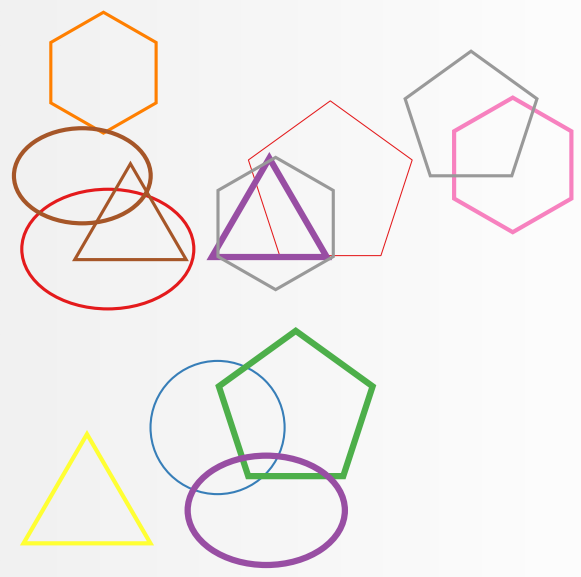[{"shape": "pentagon", "thickness": 0.5, "radius": 0.74, "center": [0.568, 0.676]}, {"shape": "oval", "thickness": 1.5, "radius": 0.74, "center": [0.185, 0.568]}, {"shape": "circle", "thickness": 1, "radius": 0.58, "center": [0.374, 0.259]}, {"shape": "pentagon", "thickness": 3, "radius": 0.7, "center": [0.509, 0.287]}, {"shape": "oval", "thickness": 3, "radius": 0.68, "center": [0.458, 0.115]}, {"shape": "triangle", "thickness": 3, "radius": 0.57, "center": [0.463, 0.611]}, {"shape": "hexagon", "thickness": 1.5, "radius": 0.52, "center": [0.178, 0.873]}, {"shape": "triangle", "thickness": 2, "radius": 0.63, "center": [0.15, 0.121]}, {"shape": "triangle", "thickness": 1.5, "radius": 0.55, "center": [0.224, 0.605]}, {"shape": "oval", "thickness": 2, "radius": 0.59, "center": [0.142, 0.695]}, {"shape": "hexagon", "thickness": 2, "radius": 0.58, "center": [0.882, 0.714]}, {"shape": "hexagon", "thickness": 1.5, "radius": 0.57, "center": [0.474, 0.612]}, {"shape": "pentagon", "thickness": 1.5, "radius": 0.6, "center": [0.81, 0.791]}]